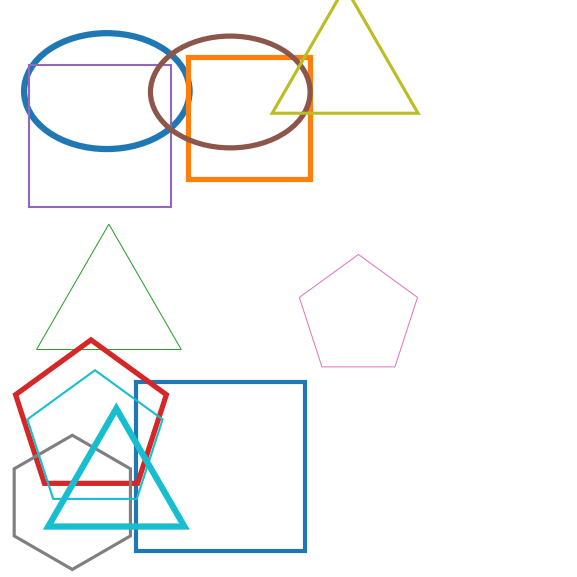[{"shape": "square", "thickness": 2, "radius": 0.73, "center": [0.382, 0.192]}, {"shape": "oval", "thickness": 3, "radius": 0.72, "center": [0.185, 0.841]}, {"shape": "square", "thickness": 2.5, "radius": 0.53, "center": [0.431, 0.795]}, {"shape": "triangle", "thickness": 0.5, "radius": 0.72, "center": [0.189, 0.466]}, {"shape": "pentagon", "thickness": 2.5, "radius": 0.69, "center": [0.158, 0.273]}, {"shape": "square", "thickness": 1, "radius": 0.62, "center": [0.173, 0.764]}, {"shape": "oval", "thickness": 2.5, "radius": 0.69, "center": [0.399, 0.84]}, {"shape": "pentagon", "thickness": 0.5, "radius": 0.54, "center": [0.621, 0.451]}, {"shape": "hexagon", "thickness": 1.5, "radius": 0.58, "center": [0.125, 0.129]}, {"shape": "triangle", "thickness": 1.5, "radius": 0.73, "center": [0.598, 0.876]}, {"shape": "pentagon", "thickness": 1, "radius": 0.62, "center": [0.164, 0.235]}, {"shape": "triangle", "thickness": 3, "radius": 0.68, "center": [0.201, 0.155]}]